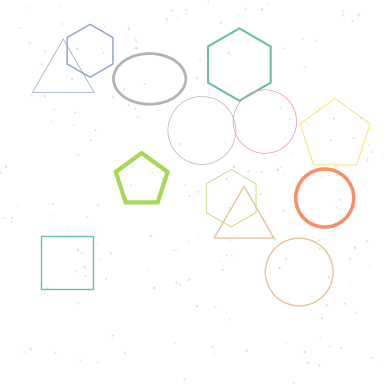[{"shape": "square", "thickness": 1, "radius": 0.34, "center": [0.173, 0.318]}, {"shape": "hexagon", "thickness": 1.5, "radius": 0.47, "center": [0.622, 0.832]}, {"shape": "circle", "thickness": 2.5, "radius": 0.38, "center": [0.843, 0.486]}, {"shape": "triangle", "thickness": 0.5, "radius": 0.46, "center": [0.164, 0.806]}, {"shape": "hexagon", "thickness": 1, "radius": 0.34, "center": [0.234, 0.868]}, {"shape": "circle", "thickness": 0.5, "radius": 0.41, "center": [0.688, 0.684]}, {"shape": "pentagon", "thickness": 3, "radius": 0.35, "center": [0.368, 0.532]}, {"shape": "hexagon", "thickness": 0.5, "radius": 0.37, "center": [0.6, 0.485]}, {"shape": "pentagon", "thickness": 0.5, "radius": 0.48, "center": [0.87, 0.649]}, {"shape": "circle", "thickness": 1, "radius": 0.44, "center": [0.777, 0.293]}, {"shape": "triangle", "thickness": 1, "radius": 0.45, "center": [0.634, 0.426]}, {"shape": "oval", "thickness": 2, "radius": 0.47, "center": [0.389, 0.795]}, {"shape": "circle", "thickness": 0.5, "radius": 0.44, "center": [0.524, 0.661]}]